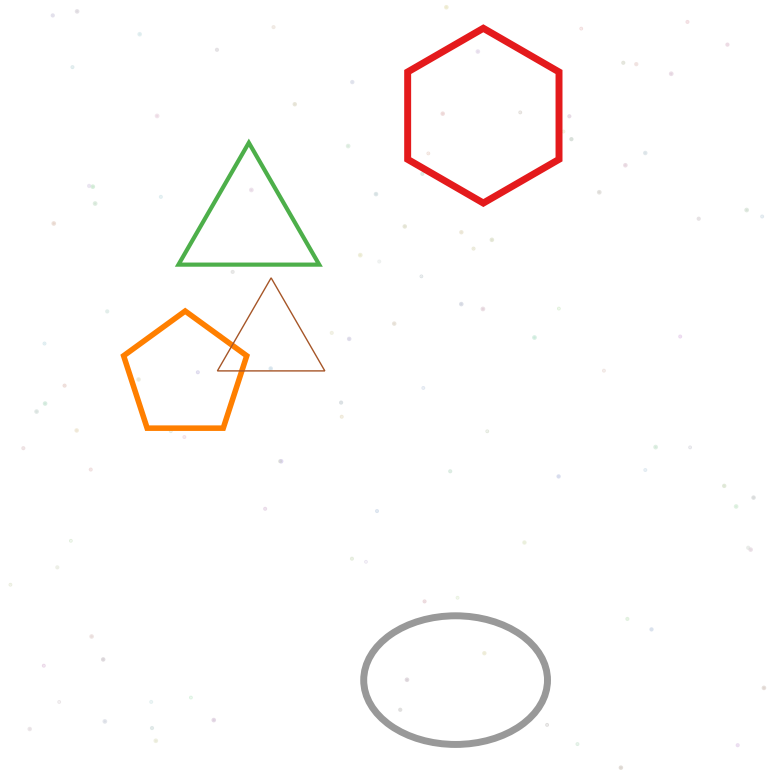[{"shape": "hexagon", "thickness": 2.5, "radius": 0.57, "center": [0.628, 0.85]}, {"shape": "triangle", "thickness": 1.5, "radius": 0.53, "center": [0.323, 0.709]}, {"shape": "pentagon", "thickness": 2, "radius": 0.42, "center": [0.241, 0.512]}, {"shape": "triangle", "thickness": 0.5, "radius": 0.4, "center": [0.352, 0.559]}, {"shape": "oval", "thickness": 2.5, "radius": 0.6, "center": [0.592, 0.117]}]